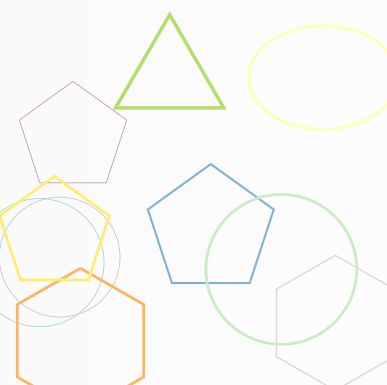[{"shape": "circle", "thickness": 0.5, "radius": 0.83, "center": [0.102, 0.318]}, {"shape": "oval", "thickness": 2, "radius": 0.96, "center": [0.834, 0.798]}, {"shape": "circle", "thickness": 0.5, "radius": 0.78, "center": [0.154, 0.332]}, {"shape": "pentagon", "thickness": 1.5, "radius": 0.85, "center": [0.544, 0.403]}, {"shape": "hexagon", "thickness": 2, "radius": 0.94, "center": [0.208, 0.115]}, {"shape": "triangle", "thickness": 2.5, "radius": 0.81, "center": [0.438, 0.8]}, {"shape": "hexagon", "thickness": 1, "radius": 0.88, "center": [0.865, 0.161]}, {"shape": "pentagon", "thickness": 0.5, "radius": 0.73, "center": [0.188, 0.643]}, {"shape": "circle", "thickness": 2, "radius": 0.97, "center": [0.726, 0.3]}, {"shape": "pentagon", "thickness": 2, "radius": 0.74, "center": [0.141, 0.393]}]